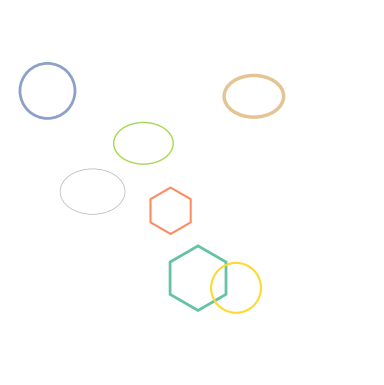[{"shape": "hexagon", "thickness": 2, "radius": 0.42, "center": [0.514, 0.277]}, {"shape": "hexagon", "thickness": 1.5, "radius": 0.3, "center": [0.443, 0.453]}, {"shape": "circle", "thickness": 2, "radius": 0.36, "center": [0.123, 0.764]}, {"shape": "oval", "thickness": 1, "radius": 0.39, "center": [0.373, 0.628]}, {"shape": "circle", "thickness": 1.5, "radius": 0.32, "center": [0.613, 0.252]}, {"shape": "oval", "thickness": 2.5, "radius": 0.39, "center": [0.659, 0.75]}, {"shape": "oval", "thickness": 0.5, "radius": 0.42, "center": [0.24, 0.502]}]